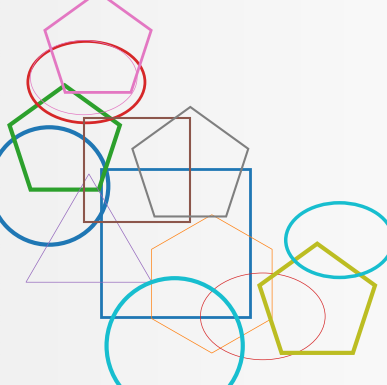[{"shape": "circle", "thickness": 3, "radius": 0.76, "center": [0.127, 0.517]}, {"shape": "square", "thickness": 2, "radius": 0.96, "center": [0.453, 0.368]}, {"shape": "hexagon", "thickness": 0.5, "radius": 0.9, "center": [0.547, 0.263]}, {"shape": "pentagon", "thickness": 3, "radius": 0.75, "center": [0.167, 0.629]}, {"shape": "oval", "thickness": 0.5, "radius": 0.8, "center": [0.678, 0.178]}, {"shape": "oval", "thickness": 2, "radius": 0.76, "center": [0.223, 0.787]}, {"shape": "triangle", "thickness": 0.5, "radius": 0.94, "center": [0.229, 0.361]}, {"shape": "square", "thickness": 1.5, "radius": 0.68, "center": [0.354, 0.558]}, {"shape": "oval", "thickness": 0.5, "radius": 0.69, "center": [0.216, 0.798]}, {"shape": "pentagon", "thickness": 2, "radius": 0.72, "center": [0.253, 0.877]}, {"shape": "pentagon", "thickness": 1.5, "radius": 0.79, "center": [0.491, 0.565]}, {"shape": "pentagon", "thickness": 3, "radius": 0.78, "center": [0.819, 0.21]}, {"shape": "oval", "thickness": 2.5, "radius": 0.69, "center": [0.876, 0.376]}, {"shape": "circle", "thickness": 3, "radius": 0.88, "center": [0.451, 0.102]}]